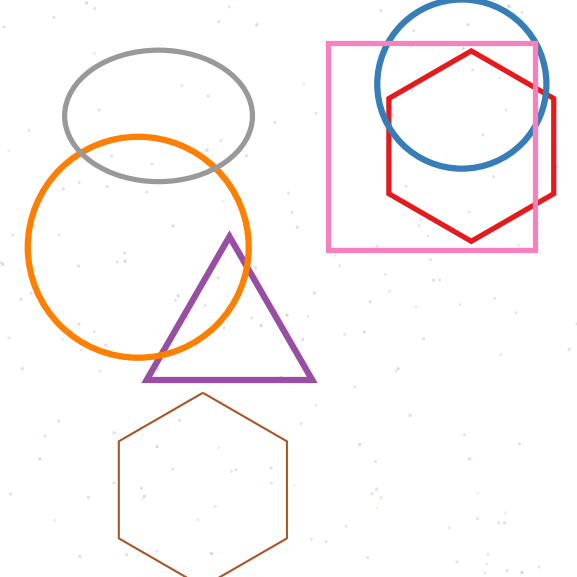[{"shape": "hexagon", "thickness": 2.5, "radius": 0.82, "center": [0.816, 0.746]}, {"shape": "circle", "thickness": 3, "radius": 0.73, "center": [0.8, 0.854]}, {"shape": "triangle", "thickness": 3, "radius": 0.83, "center": [0.397, 0.424]}, {"shape": "circle", "thickness": 3, "radius": 0.96, "center": [0.239, 0.571]}, {"shape": "hexagon", "thickness": 1, "radius": 0.84, "center": [0.351, 0.151]}, {"shape": "square", "thickness": 2.5, "radius": 0.9, "center": [0.747, 0.745]}, {"shape": "oval", "thickness": 2.5, "radius": 0.81, "center": [0.275, 0.798]}]